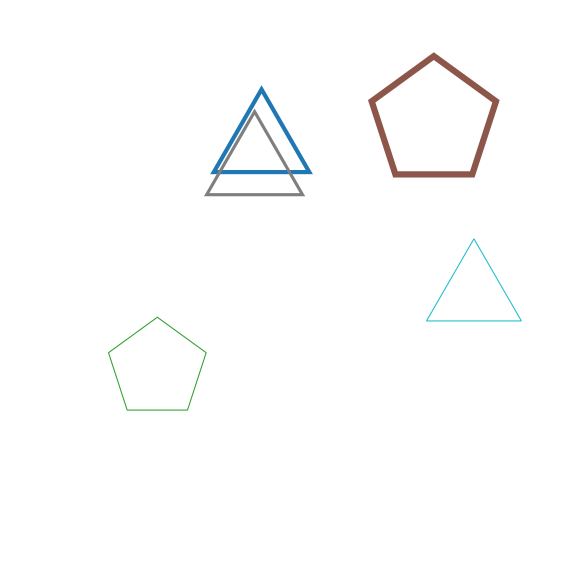[{"shape": "triangle", "thickness": 2, "radius": 0.48, "center": [0.453, 0.749]}, {"shape": "pentagon", "thickness": 0.5, "radius": 0.44, "center": [0.272, 0.361]}, {"shape": "pentagon", "thickness": 3, "radius": 0.57, "center": [0.751, 0.789]}, {"shape": "triangle", "thickness": 1.5, "radius": 0.48, "center": [0.441, 0.71]}, {"shape": "triangle", "thickness": 0.5, "radius": 0.47, "center": [0.821, 0.491]}]